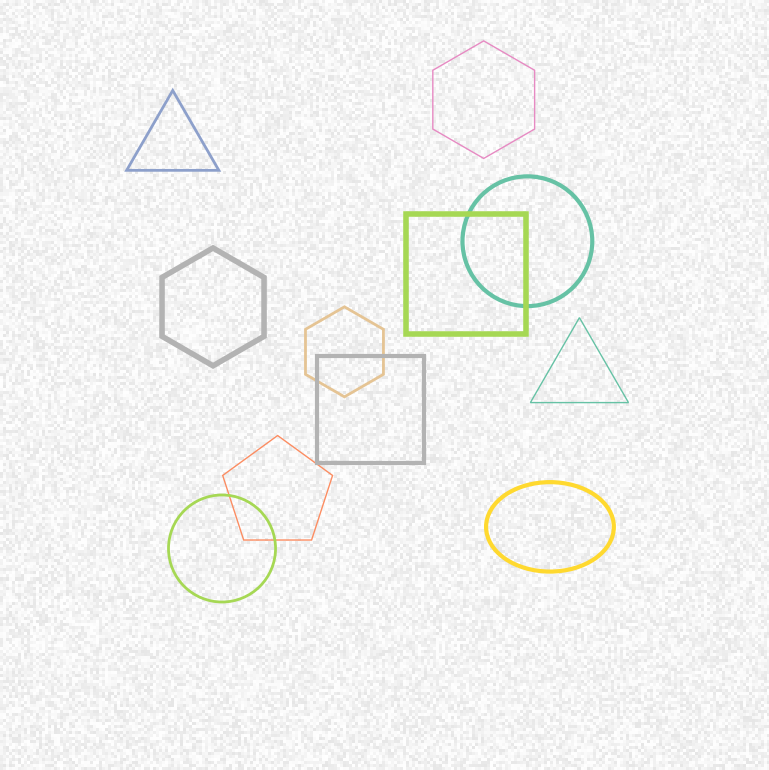[{"shape": "triangle", "thickness": 0.5, "radius": 0.37, "center": [0.753, 0.514]}, {"shape": "circle", "thickness": 1.5, "radius": 0.42, "center": [0.685, 0.687]}, {"shape": "pentagon", "thickness": 0.5, "radius": 0.38, "center": [0.361, 0.359]}, {"shape": "triangle", "thickness": 1, "radius": 0.35, "center": [0.224, 0.813]}, {"shape": "hexagon", "thickness": 0.5, "radius": 0.38, "center": [0.628, 0.871]}, {"shape": "square", "thickness": 2, "radius": 0.39, "center": [0.605, 0.644]}, {"shape": "circle", "thickness": 1, "radius": 0.35, "center": [0.288, 0.288]}, {"shape": "oval", "thickness": 1.5, "radius": 0.41, "center": [0.714, 0.316]}, {"shape": "hexagon", "thickness": 1, "radius": 0.29, "center": [0.447, 0.543]}, {"shape": "hexagon", "thickness": 2, "radius": 0.38, "center": [0.277, 0.601]}, {"shape": "square", "thickness": 1.5, "radius": 0.35, "center": [0.482, 0.468]}]